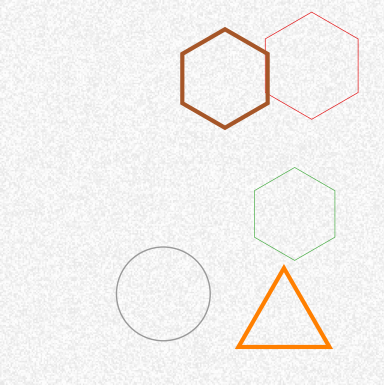[{"shape": "hexagon", "thickness": 0.5, "radius": 0.7, "center": [0.81, 0.829]}, {"shape": "hexagon", "thickness": 0.5, "radius": 0.6, "center": [0.765, 0.444]}, {"shape": "triangle", "thickness": 3, "radius": 0.68, "center": [0.738, 0.167]}, {"shape": "hexagon", "thickness": 3, "radius": 0.64, "center": [0.584, 0.796]}, {"shape": "circle", "thickness": 1, "radius": 0.61, "center": [0.424, 0.237]}]